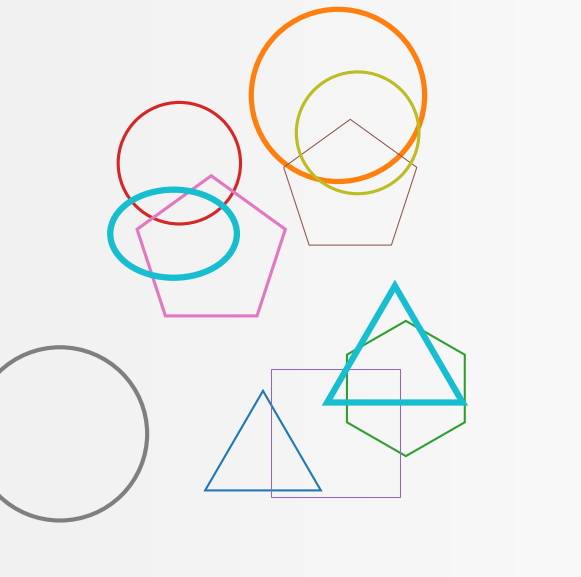[{"shape": "triangle", "thickness": 1, "radius": 0.57, "center": [0.452, 0.207]}, {"shape": "circle", "thickness": 2.5, "radius": 0.75, "center": [0.581, 0.834]}, {"shape": "hexagon", "thickness": 1, "radius": 0.59, "center": [0.698, 0.326]}, {"shape": "circle", "thickness": 1.5, "radius": 0.53, "center": [0.309, 0.717]}, {"shape": "square", "thickness": 0.5, "radius": 0.55, "center": [0.577, 0.25]}, {"shape": "pentagon", "thickness": 0.5, "radius": 0.6, "center": [0.603, 0.672]}, {"shape": "pentagon", "thickness": 1.5, "radius": 0.67, "center": [0.363, 0.561]}, {"shape": "circle", "thickness": 2, "radius": 0.75, "center": [0.103, 0.248]}, {"shape": "circle", "thickness": 1.5, "radius": 0.53, "center": [0.615, 0.769]}, {"shape": "triangle", "thickness": 3, "radius": 0.67, "center": [0.679, 0.37]}, {"shape": "oval", "thickness": 3, "radius": 0.54, "center": [0.299, 0.594]}]